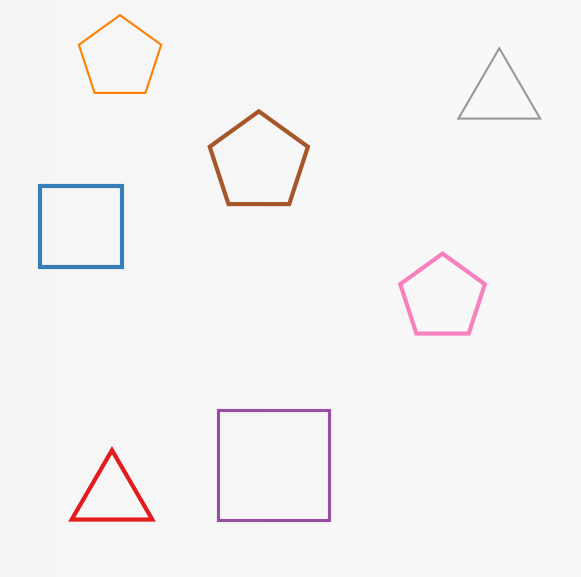[{"shape": "triangle", "thickness": 2, "radius": 0.4, "center": [0.193, 0.14]}, {"shape": "square", "thickness": 2, "radius": 0.35, "center": [0.14, 0.606]}, {"shape": "square", "thickness": 1.5, "radius": 0.48, "center": [0.471, 0.194]}, {"shape": "pentagon", "thickness": 1, "radius": 0.37, "center": [0.207, 0.899]}, {"shape": "pentagon", "thickness": 2, "radius": 0.44, "center": [0.445, 0.718]}, {"shape": "pentagon", "thickness": 2, "radius": 0.38, "center": [0.761, 0.483]}, {"shape": "triangle", "thickness": 1, "radius": 0.41, "center": [0.859, 0.834]}]